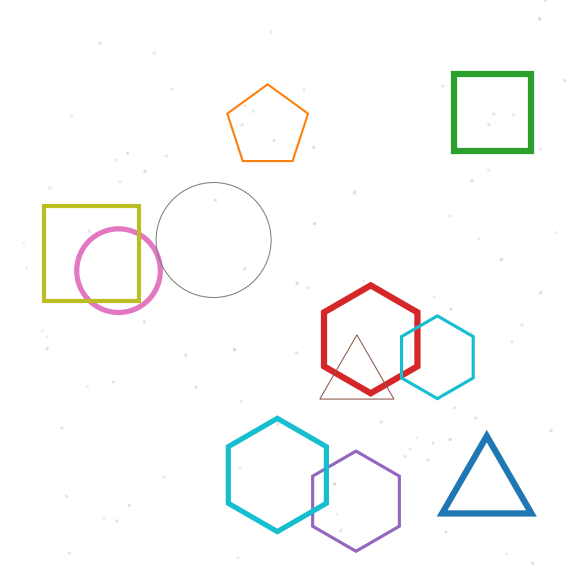[{"shape": "triangle", "thickness": 3, "radius": 0.45, "center": [0.843, 0.155]}, {"shape": "pentagon", "thickness": 1, "radius": 0.37, "center": [0.464, 0.78]}, {"shape": "square", "thickness": 3, "radius": 0.34, "center": [0.853, 0.804]}, {"shape": "hexagon", "thickness": 3, "radius": 0.47, "center": [0.642, 0.412]}, {"shape": "hexagon", "thickness": 1.5, "radius": 0.43, "center": [0.616, 0.131]}, {"shape": "triangle", "thickness": 0.5, "radius": 0.37, "center": [0.618, 0.345]}, {"shape": "circle", "thickness": 2.5, "radius": 0.36, "center": [0.205, 0.53]}, {"shape": "circle", "thickness": 0.5, "radius": 0.5, "center": [0.37, 0.584]}, {"shape": "square", "thickness": 2, "radius": 0.41, "center": [0.159, 0.56]}, {"shape": "hexagon", "thickness": 1.5, "radius": 0.36, "center": [0.757, 0.381]}, {"shape": "hexagon", "thickness": 2.5, "radius": 0.49, "center": [0.48, 0.177]}]